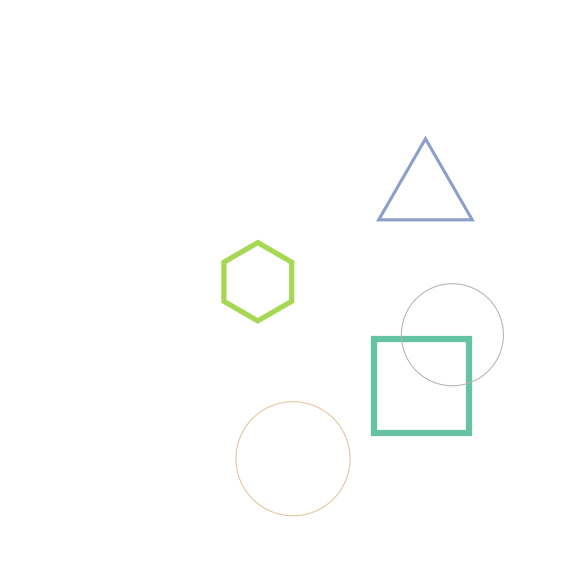[{"shape": "square", "thickness": 3, "radius": 0.41, "center": [0.73, 0.331]}, {"shape": "triangle", "thickness": 1.5, "radius": 0.47, "center": [0.737, 0.665]}, {"shape": "hexagon", "thickness": 2.5, "radius": 0.34, "center": [0.446, 0.511]}, {"shape": "circle", "thickness": 0.5, "radius": 0.49, "center": [0.507, 0.205]}, {"shape": "circle", "thickness": 0.5, "radius": 0.44, "center": [0.783, 0.42]}]